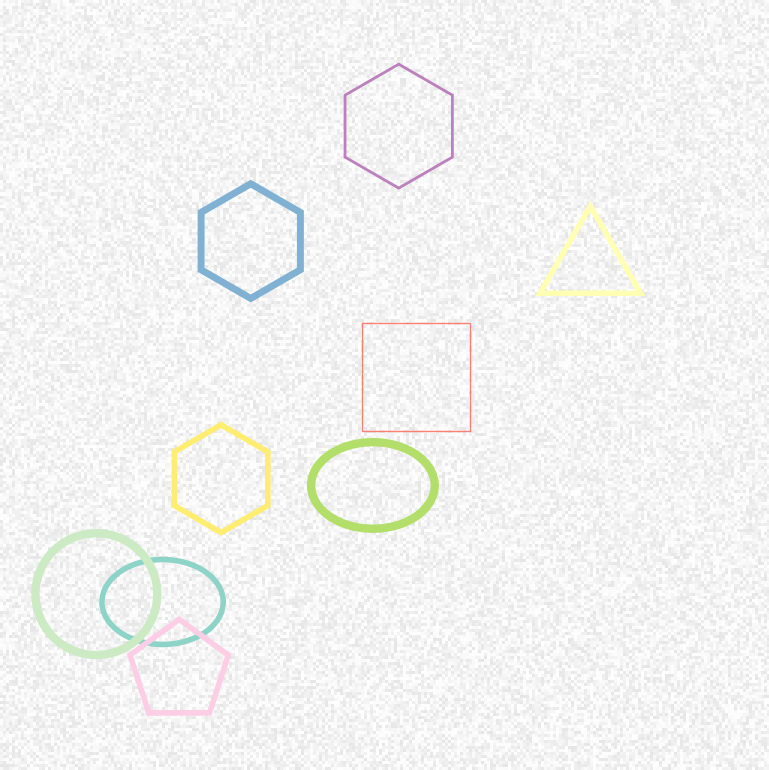[{"shape": "oval", "thickness": 2, "radius": 0.39, "center": [0.211, 0.218]}, {"shape": "triangle", "thickness": 2, "radius": 0.38, "center": [0.767, 0.657]}, {"shape": "square", "thickness": 0.5, "radius": 0.35, "center": [0.54, 0.511]}, {"shape": "hexagon", "thickness": 2.5, "radius": 0.37, "center": [0.326, 0.687]}, {"shape": "oval", "thickness": 3, "radius": 0.4, "center": [0.484, 0.37]}, {"shape": "pentagon", "thickness": 2, "radius": 0.34, "center": [0.233, 0.129]}, {"shape": "hexagon", "thickness": 1, "radius": 0.4, "center": [0.518, 0.836]}, {"shape": "circle", "thickness": 3, "radius": 0.4, "center": [0.125, 0.228]}, {"shape": "hexagon", "thickness": 2, "radius": 0.35, "center": [0.287, 0.378]}]